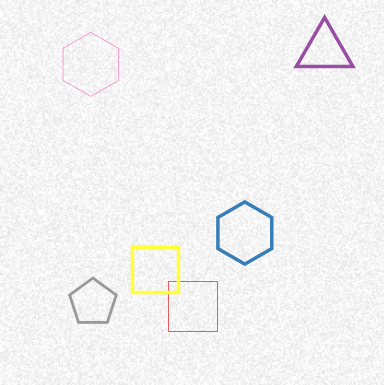[{"shape": "square", "thickness": 0.5, "radius": 0.32, "center": [0.499, 0.206]}, {"shape": "hexagon", "thickness": 2.5, "radius": 0.4, "center": [0.636, 0.395]}, {"shape": "triangle", "thickness": 2.5, "radius": 0.42, "center": [0.843, 0.87]}, {"shape": "square", "thickness": 2.5, "radius": 0.29, "center": [0.402, 0.3]}, {"shape": "hexagon", "thickness": 0.5, "radius": 0.42, "center": [0.236, 0.833]}, {"shape": "pentagon", "thickness": 2, "radius": 0.32, "center": [0.241, 0.214]}]